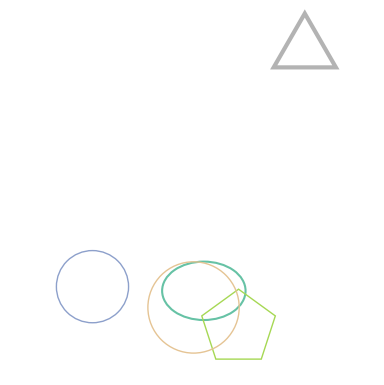[{"shape": "oval", "thickness": 1.5, "radius": 0.54, "center": [0.529, 0.245]}, {"shape": "circle", "thickness": 1, "radius": 0.47, "center": [0.24, 0.255]}, {"shape": "pentagon", "thickness": 1, "radius": 0.5, "center": [0.62, 0.148]}, {"shape": "circle", "thickness": 1, "radius": 0.59, "center": [0.503, 0.201]}, {"shape": "triangle", "thickness": 3, "radius": 0.47, "center": [0.792, 0.872]}]